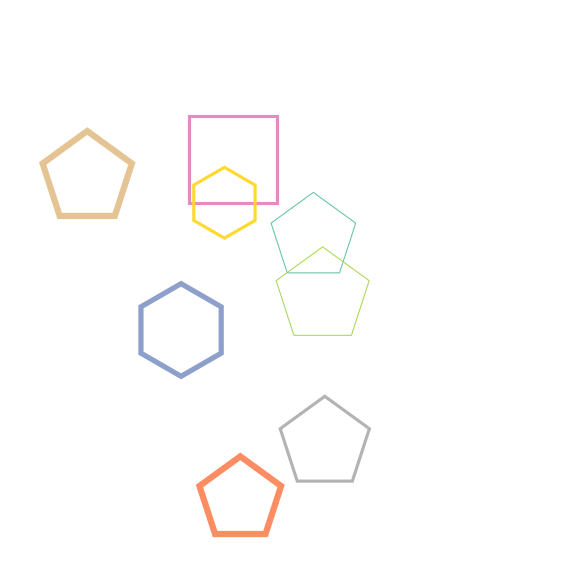[{"shape": "pentagon", "thickness": 0.5, "radius": 0.39, "center": [0.543, 0.589]}, {"shape": "pentagon", "thickness": 3, "radius": 0.37, "center": [0.416, 0.135]}, {"shape": "hexagon", "thickness": 2.5, "radius": 0.4, "center": [0.314, 0.428]}, {"shape": "square", "thickness": 1.5, "radius": 0.38, "center": [0.403, 0.723]}, {"shape": "pentagon", "thickness": 0.5, "radius": 0.42, "center": [0.559, 0.487]}, {"shape": "hexagon", "thickness": 1.5, "radius": 0.31, "center": [0.389, 0.648]}, {"shape": "pentagon", "thickness": 3, "radius": 0.41, "center": [0.151, 0.691]}, {"shape": "pentagon", "thickness": 1.5, "radius": 0.41, "center": [0.562, 0.232]}]